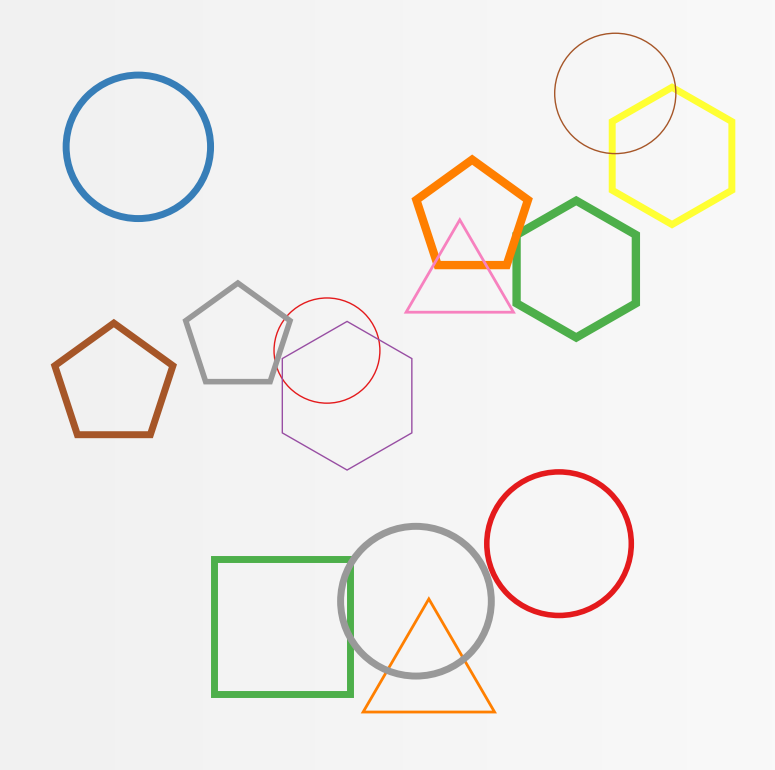[{"shape": "circle", "thickness": 0.5, "radius": 0.34, "center": [0.422, 0.545]}, {"shape": "circle", "thickness": 2, "radius": 0.47, "center": [0.721, 0.294]}, {"shape": "circle", "thickness": 2.5, "radius": 0.47, "center": [0.179, 0.809]}, {"shape": "hexagon", "thickness": 3, "radius": 0.44, "center": [0.744, 0.651]}, {"shape": "square", "thickness": 2.5, "radius": 0.44, "center": [0.364, 0.187]}, {"shape": "hexagon", "thickness": 0.5, "radius": 0.48, "center": [0.448, 0.486]}, {"shape": "pentagon", "thickness": 3, "radius": 0.38, "center": [0.609, 0.717]}, {"shape": "triangle", "thickness": 1, "radius": 0.49, "center": [0.553, 0.124]}, {"shape": "hexagon", "thickness": 2.5, "radius": 0.45, "center": [0.867, 0.798]}, {"shape": "pentagon", "thickness": 2.5, "radius": 0.4, "center": [0.147, 0.5]}, {"shape": "circle", "thickness": 0.5, "radius": 0.39, "center": [0.794, 0.879]}, {"shape": "triangle", "thickness": 1, "radius": 0.4, "center": [0.593, 0.635]}, {"shape": "circle", "thickness": 2.5, "radius": 0.49, "center": [0.537, 0.219]}, {"shape": "pentagon", "thickness": 2, "radius": 0.35, "center": [0.307, 0.562]}]